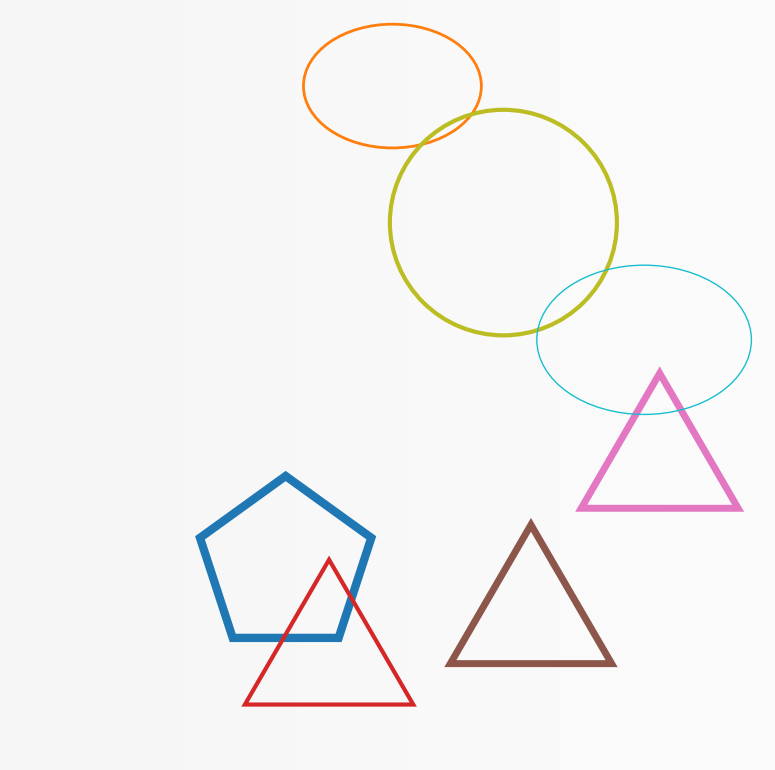[{"shape": "pentagon", "thickness": 3, "radius": 0.58, "center": [0.369, 0.266]}, {"shape": "oval", "thickness": 1, "radius": 0.57, "center": [0.506, 0.888]}, {"shape": "triangle", "thickness": 1.5, "radius": 0.63, "center": [0.425, 0.148]}, {"shape": "triangle", "thickness": 2.5, "radius": 0.6, "center": [0.685, 0.198]}, {"shape": "triangle", "thickness": 2.5, "radius": 0.58, "center": [0.851, 0.398]}, {"shape": "circle", "thickness": 1.5, "radius": 0.73, "center": [0.65, 0.711]}, {"shape": "oval", "thickness": 0.5, "radius": 0.69, "center": [0.831, 0.559]}]